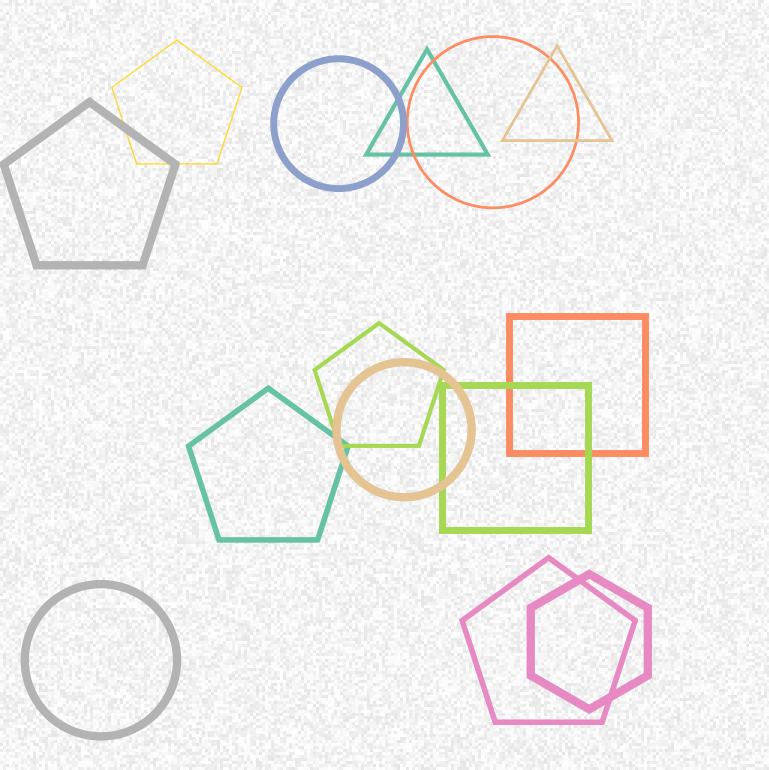[{"shape": "pentagon", "thickness": 2, "radius": 0.54, "center": [0.348, 0.387]}, {"shape": "triangle", "thickness": 1.5, "radius": 0.46, "center": [0.555, 0.845]}, {"shape": "square", "thickness": 2.5, "radius": 0.44, "center": [0.749, 0.501]}, {"shape": "circle", "thickness": 1, "radius": 0.56, "center": [0.64, 0.841]}, {"shape": "circle", "thickness": 2.5, "radius": 0.42, "center": [0.44, 0.839]}, {"shape": "pentagon", "thickness": 2, "radius": 0.59, "center": [0.713, 0.158]}, {"shape": "hexagon", "thickness": 3, "radius": 0.44, "center": [0.765, 0.167]}, {"shape": "square", "thickness": 2.5, "radius": 0.47, "center": [0.669, 0.406]}, {"shape": "pentagon", "thickness": 1.5, "radius": 0.44, "center": [0.492, 0.492]}, {"shape": "pentagon", "thickness": 0.5, "radius": 0.44, "center": [0.23, 0.859]}, {"shape": "circle", "thickness": 3, "radius": 0.44, "center": [0.525, 0.442]}, {"shape": "triangle", "thickness": 1, "radius": 0.41, "center": [0.724, 0.858]}, {"shape": "circle", "thickness": 3, "radius": 0.49, "center": [0.131, 0.143]}, {"shape": "pentagon", "thickness": 3, "radius": 0.59, "center": [0.116, 0.75]}]